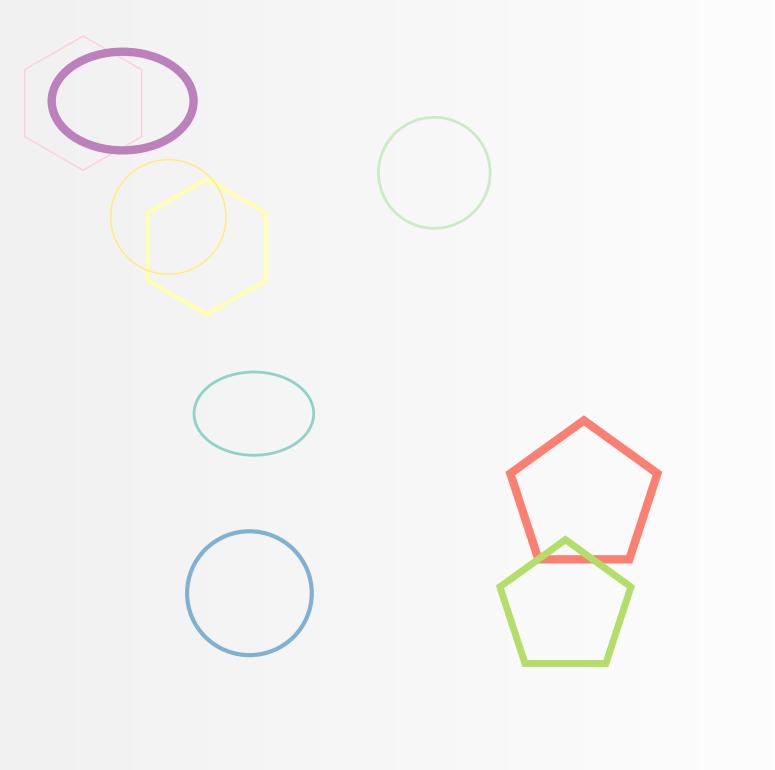[{"shape": "oval", "thickness": 1, "radius": 0.39, "center": [0.328, 0.463]}, {"shape": "hexagon", "thickness": 1.5, "radius": 0.44, "center": [0.267, 0.68]}, {"shape": "pentagon", "thickness": 3, "radius": 0.5, "center": [0.753, 0.354]}, {"shape": "circle", "thickness": 1.5, "radius": 0.4, "center": [0.322, 0.23]}, {"shape": "pentagon", "thickness": 2.5, "radius": 0.44, "center": [0.73, 0.21]}, {"shape": "hexagon", "thickness": 0.5, "radius": 0.44, "center": [0.107, 0.866]}, {"shape": "oval", "thickness": 3, "radius": 0.46, "center": [0.158, 0.869]}, {"shape": "circle", "thickness": 1, "radius": 0.36, "center": [0.56, 0.776]}, {"shape": "circle", "thickness": 0.5, "radius": 0.37, "center": [0.217, 0.718]}]